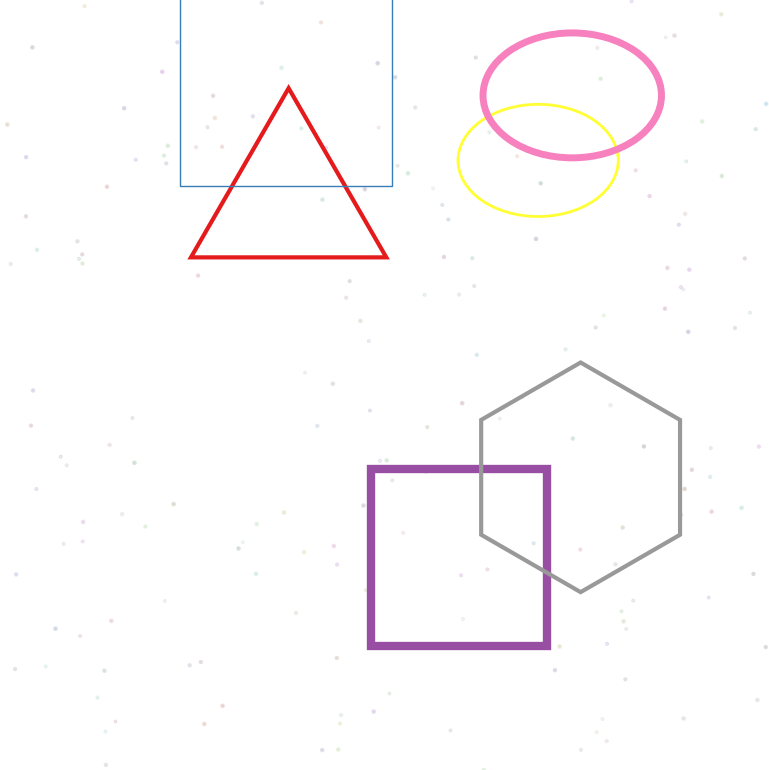[{"shape": "triangle", "thickness": 1.5, "radius": 0.73, "center": [0.375, 0.739]}, {"shape": "square", "thickness": 0.5, "radius": 0.69, "center": [0.371, 0.896]}, {"shape": "square", "thickness": 3, "radius": 0.57, "center": [0.596, 0.276]}, {"shape": "oval", "thickness": 1, "radius": 0.52, "center": [0.699, 0.792]}, {"shape": "oval", "thickness": 2.5, "radius": 0.58, "center": [0.743, 0.876]}, {"shape": "hexagon", "thickness": 1.5, "radius": 0.75, "center": [0.754, 0.38]}]